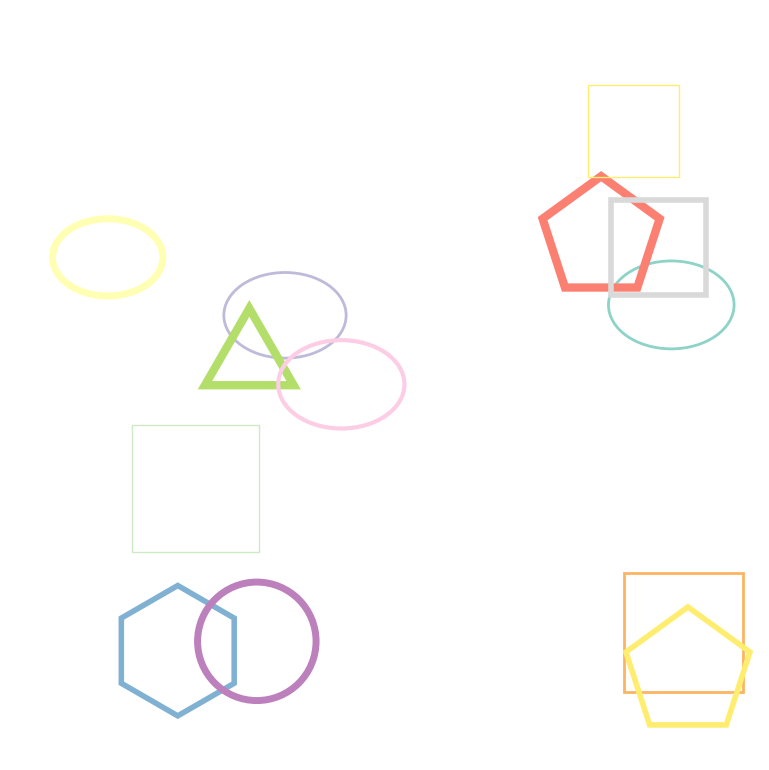[{"shape": "oval", "thickness": 1, "radius": 0.41, "center": [0.872, 0.604]}, {"shape": "oval", "thickness": 2.5, "radius": 0.36, "center": [0.14, 0.666]}, {"shape": "oval", "thickness": 1, "radius": 0.4, "center": [0.37, 0.59]}, {"shape": "pentagon", "thickness": 3, "radius": 0.4, "center": [0.781, 0.691]}, {"shape": "hexagon", "thickness": 2, "radius": 0.42, "center": [0.231, 0.155]}, {"shape": "square", "thickness": 1, "radius": 0.39, "center": [0.888, 0.179]}, {"shape": "triangle", "thickness": 3, "radius": 0.33, "center": [0.324, 0.533]}, {"shape": "oval", "thickness": 1.5, "radius": 0.41, "center": [0.443, 0.501]}, {"shape": "square", "thickness": 2, "radius": 0.31, "center": [0.855, 0.679]}, {"shape": "circle", "thickness": 2.5, "radius": 0.38, "center": [0.334, 0.167]}, {"shape": "square", "thickness": 0.5, "radius": 0.41, "center": [0.254, 0.366]}, {"shape": "pentagon", "thickness": 2, "radius": 0.42, "center": [0.893, 0.127]}, {"shape": "square", "thickness": 0.5, "radius": 0.3, "center": [0.823, 0.83]}]